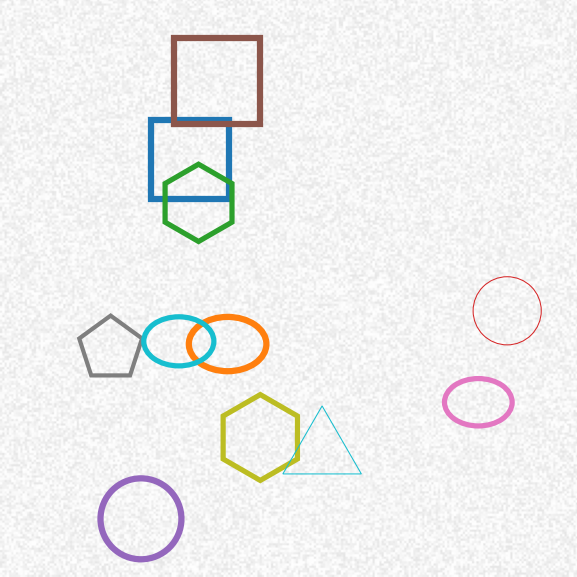[{"shape": "square", "thickness": 3, "radius": 0.34, "center": [0.329, 0.723]}, {"shape": "oval", "thickness": 3, "radius": 0.34, "center": [0.394, 0.403]}, {"shape": "hexagon", "thickness": 2.5, "radius": 0.33, "center": [0.344, 0.648]}, {"shape": "circle", "thickness": 0.5, "radius": 0.3, "center": [0.878, 0.461]}, {"shape": "circle", "thickness": 3, "radius": 0.35, "center": [0.244, 0.101]}, {"shape": "square", "thickness": 3, "radius": 0.37, "center": [0.376, 0.859]}, {"shape": "oval", "thickness": 2.5, "radius": 0.29, "center": [0.828, 0.303]}, {"shape": "pentagon", "thickness": 2, "radius": 0.29, "center": [0.192, 0.395]}, {"shape": "hexagon", "thickness": 2.5, "radius": 0.37, "center": [0.451, 0.242]}, {"shape": "oval", "thickness": 2.5, "radius": 0.3, "center": [0.31, 0.408]}, {"shape": "triangle", "thickness": 0.5, "radius": 0.39, "center": [0.558, 0.218]}]